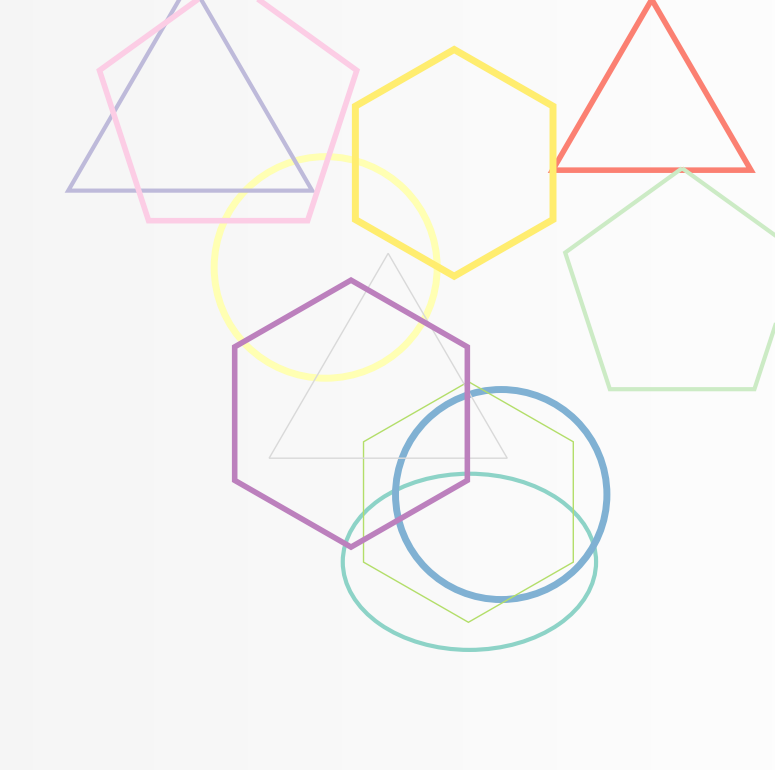[{"shape": "oval", "thickness": 1.5, "radius": 0.82, "center": [0.606, 0.27]}, {"shape": "circle", "thickness": 2.5, "radius": 0.72, "center": [0.42, 0.653]}, {"shape": "triangle", "thickness": 1.5, "radius": 0.91, "center": [0.245, 0.843]}, {"shape": "triangle", "thickness": 2, "radius": 0.74, "center": [0.841, 0.853]}, {"shape": "circle", "thickness": 2.5, "radius": 0.68, "center": [0.647, 0.358]}, {"shape": "hexagon", "thickness": 0.5, "radius": 0.78, "center": [0.604, 0.348]}, {"shape": "pentagon", "thickness": 2, "radius": 0.87, "center": [0.294, 0.855]}, {"shape": "triangle", "thickness": 0.5, "radius": 0.89, "center": [0.501, 0.494]}, {"shape": "hexagon", "thickness": 2, "radius": 0.87, "center": [0.453, 0.463]}, {"shape": "pentagon", "thickness": 1.5, "radius": 0.79, "center": [0.88, 0.623]}, {"shape": "hexagon", "thickness": 2.5, "radius": 0.74, "center": [0.586, 0.788]}]